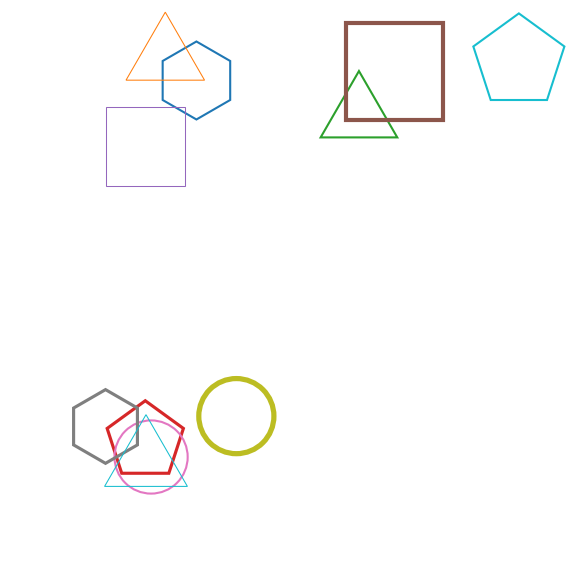[{"shape": "hexagon", "thickness": 1, "radius": 0.34, "center": [0.34, 0.86]}, {"shape": "triangle", "thickness": 0.5, "radius": 0.39, "center": [0.286, 0.9]}, {"shape": "triangle", "thickness": 1, "radius": 0.38, "center": [0.622, 0.8]}, {"shape": "pentagon", "thickness": 1.5, "radius": 0.35, "center": [0.252, 0.236]}, {"shape": "square", "thickness": 0.5, "radius": 0.34, "center": [0.252, 0.745]}, {"shape": "square", "thickness": 2, "radius": 0.42, "center": [0.683, 0.875]}, {"shape": "circle", "thickness": 1, "radius": 0.32, "center": [0.262, 0.208]}, {"shape": "hexagon", "thickness": 1.5, "radius": 0.32, "center": [0.183, 0.261]}, {"shape": "circle", "thickness": 2.5, "radius": 0.33, "center": [0.409, 0.279]}, {"shape": "triangle", "thickness": 0.5, "radius": 0.41, "center": [0.253, 0.198]}, {"shape": "pentagon", "thickness": 1, "radius": 0.41, "center": [0.898, 0.893]}]